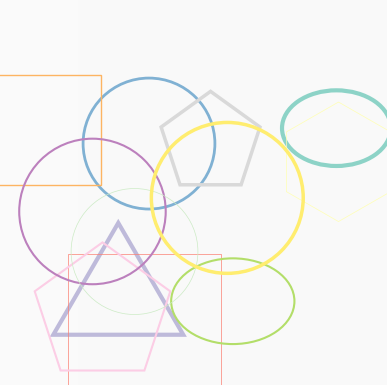[{"shape": "oval", "thickness": 3, "radius": 0.7, "center": [0.868, 0.667]}, {"shape": "hexagon", "thickness": 0.5, "radius": 0.78, "center": [0.874, 0.58]}, {"shape": "triangle", "thickness": 3, "radius": 0.97, "center": [0.305, 0.227]}, {"shape": "square", "thickness": 0.5, "radius": 0.99, "center": [0.374, 0.142]}, {"shape": "circle", "thickness": 2, "radius": 0.85, "center": [0.385, 0.627]}, {"shape": "square", "thickness": 1, "radius": 0.71, "center": [0.118, 0.663]}, {"shape": "oval", "thickness": 1.5, "radius": 0.8, "center": [0.601, 0.218]}, {"shape": "pentagon", "thickness": 1.5, "radius": 0.92, "center": [0.265, 0.186]}, {"shape": "pentagon", "thickness": 2.5, "radius": 0.67, "center": [0.543, 0.629]}, {"shape": "circle", "thickness": 1.5, "radius": 0.95, "center": [0.239, 0.451]}, {"shape": "circle", "thickness": 0.5, "radius": 0.82, "center": [0.347, 0.347]}, {"shape": "circle", "thickness": 2.5, "radius": 0.98, "center": [0.587, 0.486]}]